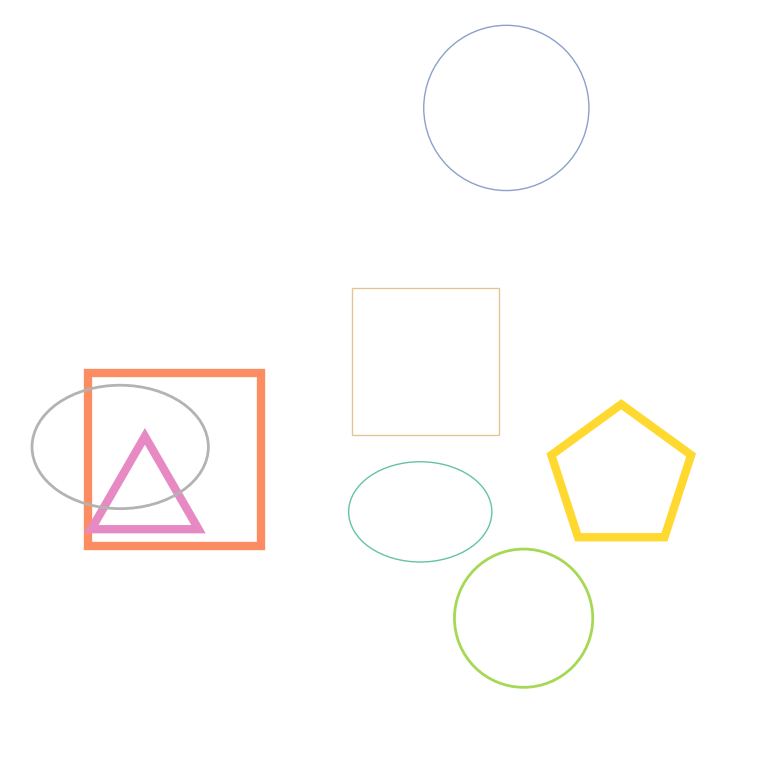[{"shape": "oval", "thickness": 0.5, "radius": 0.46, "center": [0.546, 0.335]}, {"shape": "square", "thickness": 3, "radius": 0.56, "center": [0.226, 0.404]}, {"shape": "circle", "thickness": 0.5, "radius": 0.54, "center": [0.658, 0.86]}, {"shape": "triangle", "thickness": 3, "radius": 0.4, "center": [0.188, 0.353]}, {"shape": "circle", "thickness": 1, "radius": 0.45, "center": [0.68, 0.197]}, {"shape": "pentagon", "thickness": 3, "radius": 0.48, "center": [0.807, 0.38]}, {"shape": "square", "thickness": 0.5, "radius": 0.48, "center": [0.553, 0.53]}, {"shape": "oval", "thickness": 1, "radius": 0.57, "center": [0.156, 0.42]}]